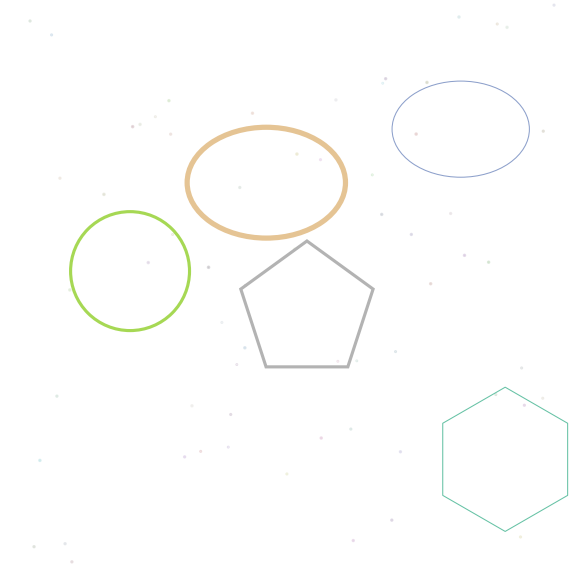[{"shape": "hexagon", "thickness": 0.5, "radius": 0.62, "center": [0.875, 0.204]}, {"shape": "oval", "thickness": 0.5, "radius": 0.59, "center": [0.798, 0.775]}, {"shape": "circle", "thickness": 1.5, "radius": 0.51, "center": [0.225, 0.53]}, {"shape": "oval", "thickness": 2.5, "radius": 0.69, "center": [0.461, 0.683]}, {"shape": "pentagon", "thickness": 1.5, "radius": 0.6, "center": [0.532, 0.461]}]